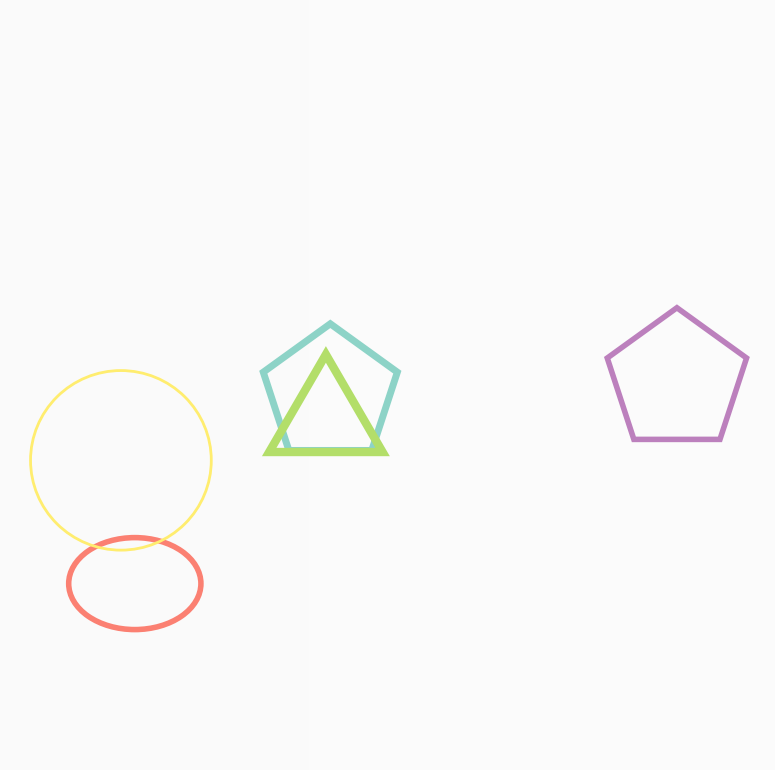[{"shape": "pentagon", "thickness": 2.5, "radius": 0.45, "center": [0.426, 0.489]}, {"shape": "oval", "thickness": 2, "radius": 0.43, "center": [0.174, 0.242]}, {"shape": "triangle", "thickness": 3, "radius": 0.42, "center": [0.421, 0.455]}, {"shape": "pentagon", "thickness": 2, "radius": 0.47, "center": [0.873, 0.506]}, {"shape": "circle", "thickness": 1, "radius": 0.58, "center": [0.156, 0.402]}]